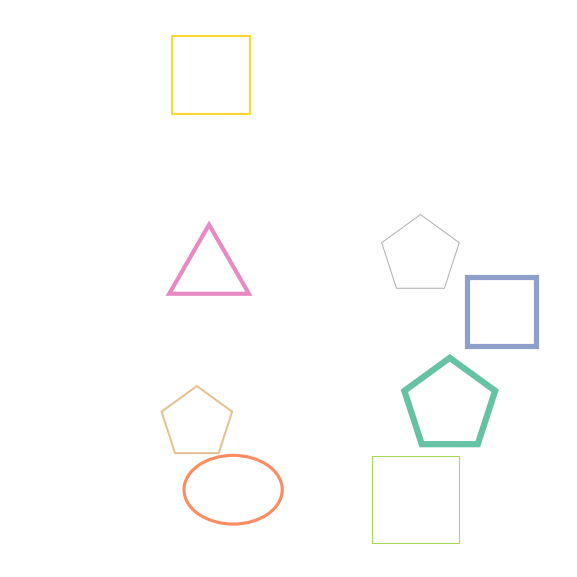[{"shape": "pentagon", "thickness": 3, "radius": 0.41, "center": [0.779, 0.297]}, {"shape": "oval", "thickness": 1.5, "radius": 0.43, "center": [0.404, 0.151]}, {"shape": "square", "thickness": 2.5, "radius": 0.3, "center": [0.868, 0.46]}, {"shape": "triangle", "thickness": 2, "radius": 0.4, "center": [0.362, 0.53]}, {"shape": "square", "thickness": 0.5, "radius": 0.38, "center": [0.72, 0.134]}, {"shape": "square", "thickness": 1, "radius": 0.34, "center": [0.365, 0.87]}, {"shape": "pentagon", "thickness": 1, "radius": 0.32, "center": [0.341, 0.266]}, {"shape": "pentagon", "thickness": 0.5, "radius": 0.35, "center": [0.728, 0.557]}]